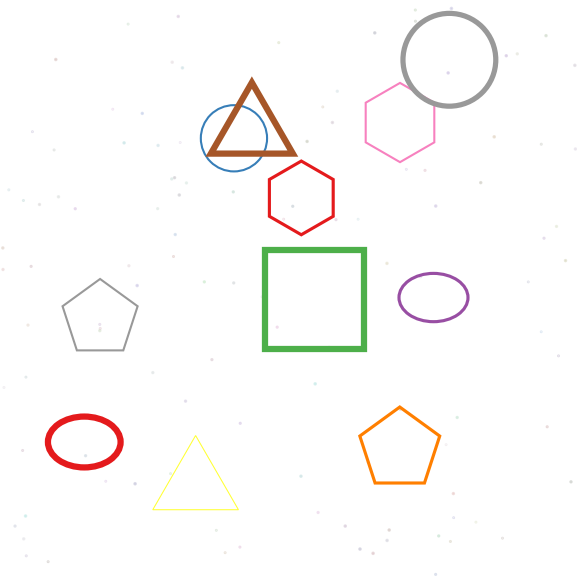[{"shape": "hexagon", "thickness": 1.5, "radius": 0.32, "center": [0.522, 0.656]}, {"shape": "oval", "thickness": 3, "radius": 0.31, "center": [0.146, 0.234]}, {"shape": "circle", "thickness": 1, "radius": 0.29, "center": [0.405, 0.76]}, {"shape": "square", "thickness": 3, "radius": 0.43, "center": [0.545, 0.48]}, {"shape": "oval", "thickness": 1.5, "radius": 0.3, "center": [0.751, 0.484]}, {"shape": "pentagon", "thickness": 1.5, "radius": 0.36, "center": [0.692, 0.222]}, {"shape": "triangle", "thickness": 0.5, "radius": 0.43, "center": [0.339, 0.159]}, {"shape": "triangle", "thickness": 3, "radius": 0.41, "center": [0.436, 0.774]}, {"shape": "hexagon", "thickness": 1, "radius": 0.34, "center": [0.693, 0.787]}, {"shape": "pentagon", "thickness": 1, "radius": 0.34, "center": [0.173, 0.448]}, {"shape": "circle", "thickness": 2.5, "radius": 0.4, "center": [0.778, 0.896]}]